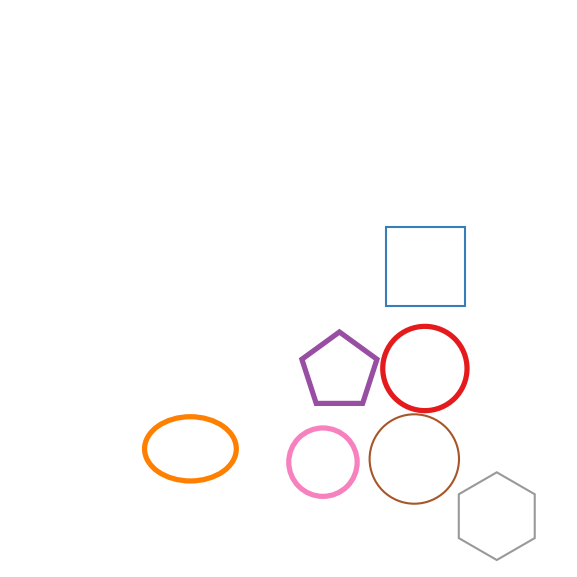[{"shape": "circle", "thickness": 2.5, "radius": 0.36, "center": [0.736, 0.361]}, {"shape": "square", "thickness": 1, "radius": 0.34, "center": [0.737, 0.537]}, {"shape": "pentagon", "thickness": 2.5, "radius": 0.34, "center": [0.588, 0.356]}, {"shape": "oval", "thickness": 2.5, "radius": 0.4, "center": [0.33, 0.222]}, {"shape": "circle", "thickness": 1, "radius": 0.39, "center": [0.717, 0.204]}, {"shape": "circle", "thickness": 2.5, "radius": 0.3, "center": [0.559, 0.199]}, {"shape": "hexagon", "thickness": 1, "radius": 0.38, "center": [0.86, 0.105]}]